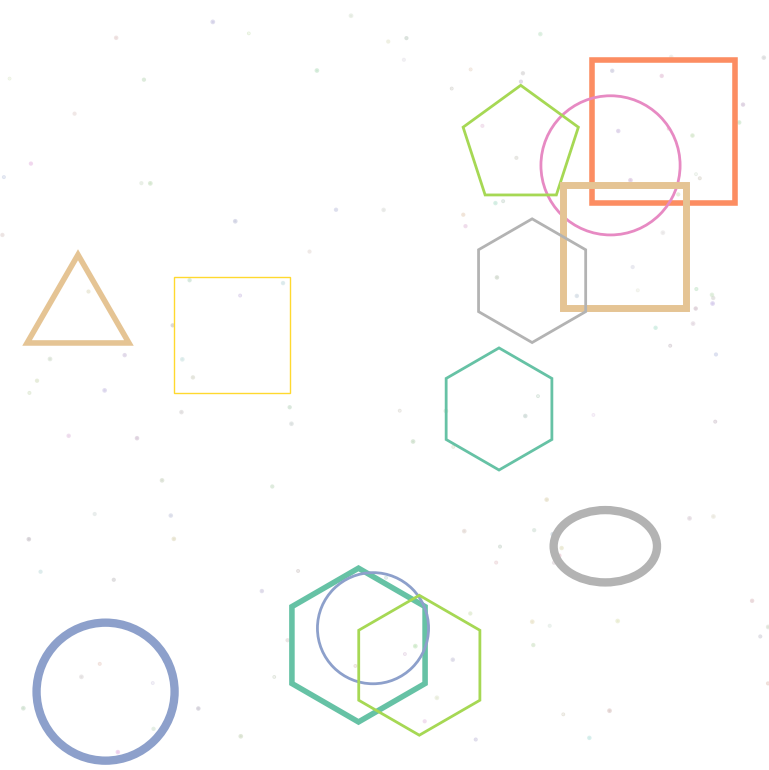[{"shape": "hexagon", "thickness": 1, "radius": 0.4, "center": [0.648, 0.469]}, {"shape": "hexagon", "thickness": 2, "radius": 0.5, "center": [0.466, 0.162]}, {"shape": "square", "thickness": 2, "radius": 0.46, "center": [0.861, 0.829]}, {"shape": "circle", "thickness": 1, "radius": 0.36, "center": [0.484, 0.184]}, {"shape": "circle", "thickness": 3, "radius": 0.45, "center": [0.137, 0.102]}, {"shape": "circle", "thickness": 1, "radius": 0.45, "center": [0.793, 0.785]}, {"shape": "hexagon", "thickness": 1, "radius": 0.45, "center": [0.545, 0.136]}, {"shape": "pentagon", "thickness": 1, "radius": 0.39, "center": [0.676, 0.81]}, {"shape": "square", "thickness": 0.5, "radius": 0.38, "center": [0.302, 0.565]}, {"shape": "triangle", "thickness": 2, "radius": 0.38, "center": [0.101, 0.593]}, {"shape": "square", "thickness": 2.5, "radius": 0.4, "center": [0.811, 0.68]}, {"shape": "hexagon", "thickness": 1, "radius": 0.4, "center": [0.691, 0.635]}, {"shape": "oval", "thickness": 3, "radius": 0.34, "center": [0.786, 0.291]}]